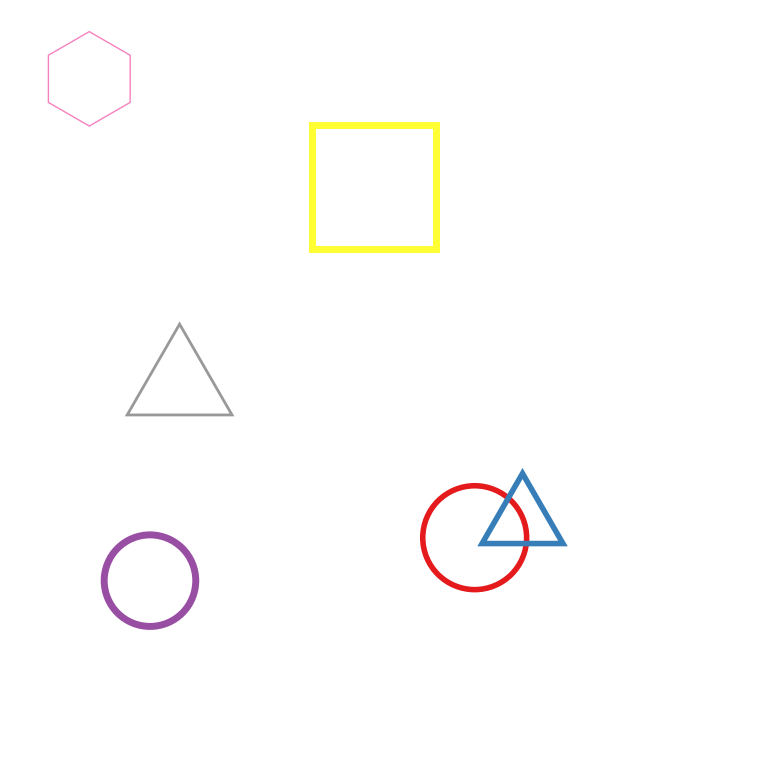[{"shape": "circle", "thickness": 2, "radius": 0.34, "center": [0.616, 0.302]}, {"shape": "triangle", "thickness": 2, "radius": 0.3, "center": [0.679, 0.324]}, {"shape": "circle", "thickness": 2.5, "radius": 0.3, "center": [0.195, 0.246]}, {"shape": "square", "thickness": 2.5, "radius": 0.4, "center": [0.486, 0.757]}, {"shape": "hexagon", "thickness": 0.5, "radius": 0.31, "center": [0.116, 0.898]}, {"shape": "triangle", "thickness": 1, "radius": 0.39, "center": [0.233, 0.5]}]